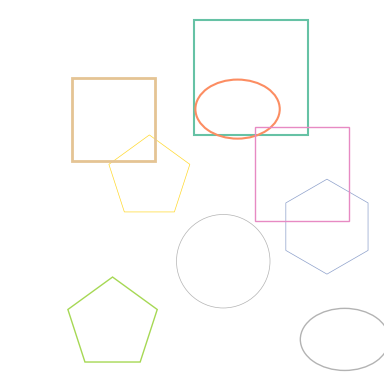[{"shape": "square", "thickness": 1.5, "radius": 0.74, "center": [0.653, 0.799]}, {"shape": "oval", "thickness": 1.5, "radius": 0.55, "center": [0.617, 0.717]}, {"shape": "hexagon", "thickness": 0.5, "radius": 0.62, "center": [0.849, 0.411]}, {"shape": "square", "thickness": 1, "radius": 0.61, "center": [0.784, 0.547]}, {"shape": "pentagon", "thickness": 1, "radius": 0.61, "center": [0.292, 0.158]}, {"shape": "pentagon", "thickness": 0.5, "radius": 0.55, "center": [0.388, 0.539]}, {"shape": "square", "thickness": 2, "radius": 0.54, "center": [0.294, 0.69]}, {"shape": "oval", "thickness": 1, "radius": 0.58, "center": [0.895, 0.118]}, {"shape": "circle", "thickness": 0.5, "radius": 0.61, "center": [0.58, 0.321]}]